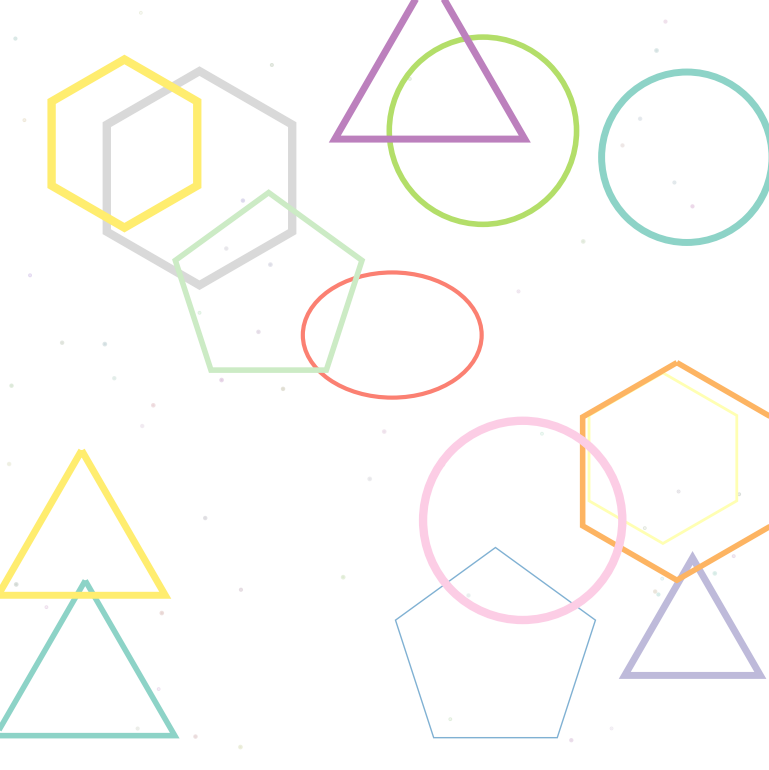[{"shape": "triangle", "thickness": 2, "radius": 0.67, "center": [0.111, 0.112]}, {"shape": "circle", "thickness": 2.5, "radius": 0.55, "center": [0.892, 0.796]}, {"shape": "hexagon", "thickness": 1, "radius": 0.55, "center": [0.861, 0.405]}, {"shape": "triangle", "thickness": 2.5, "radius": 0.51, "center": [0.899, 0.174]}, {"shape": "oval", "thickness": 1.5, "radius": 0.58, "center": [0.509, 0.565]}, {"shape": "pentagon", "thickness": 0.5, "radius": 0.68, "center": [0.643, 0.152]}, {"shape": "hexagon", "thickness": 2, "radius": 0.71, "center": [0.879, 0.388]}, {"shape": "circle", "thickness": 2, "radius": 0.61, "center": [0.627, 0.83]}, {"shape": "circle", "thickness": 3, "radius": 0.65, "center": [0.679, 0.324]}, {"shape": "hexagon", "thickness": 3, "radius": 0.7, "center": [0.259, 0.769]}, {"shape": "triangle", "thickness": 2.5, "radius": 0.71, "center": [0.558, 0.891]}, {"shape": "pentagon", "thickness": 2, "radius": 0.64, "center": [0.349, 0.622]}, {"shape": "triangle", "thickness": 2.5, "radius": 0.63, "center": [0.106, 0.29]}, {"shape": "hexagon", "thickness": 3, "radius": 0.55, "center": [0.162, 0.814]}]